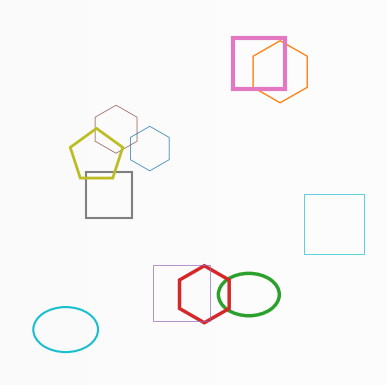[{"shape": "hexagon", "thickness": 0.5, "radius": 0.29, "center": [0.387, 0.614]}, {"shape": "hexagon", "thickness": 1, "radius": 0.4, "center": [0.723, 0.814]}, {"shape": "oval", "thickness": 2.5, "radius": 0.39, "center": [0.642, 0.235]}, {"shape": "hexagon", "thickness": 2.5, "radius": 0.37, "center": [0.527, 0.236]}, {"shape": "square", "thickness": 0.5, "radius": 0.37, "center": [0.468, 0.24]}, {"shape": "hexagon", "thickness": 0.5, "radius": 0.31, "center": [0.3, 0.664]}, {"shape": "square", "thickness": 3, "radius": 0.34, "center": [0.668, 0.835]}, {"shape": "square", "thickness": 1.5, "radius": 0.3, "center": [0.281, 0.494]}, {"shape": "pentagon", "thickness": 2, "radius": 0.36, "center": [0.249, 0.595]}, {"shape": "square", "thickness": 0.5, "radius": 0.39, "center": [0.862, 0.419]}, {"shape": "oval", "thickness": 1.5, "radius": 0.42, "center": [0.17, 0.144]}]